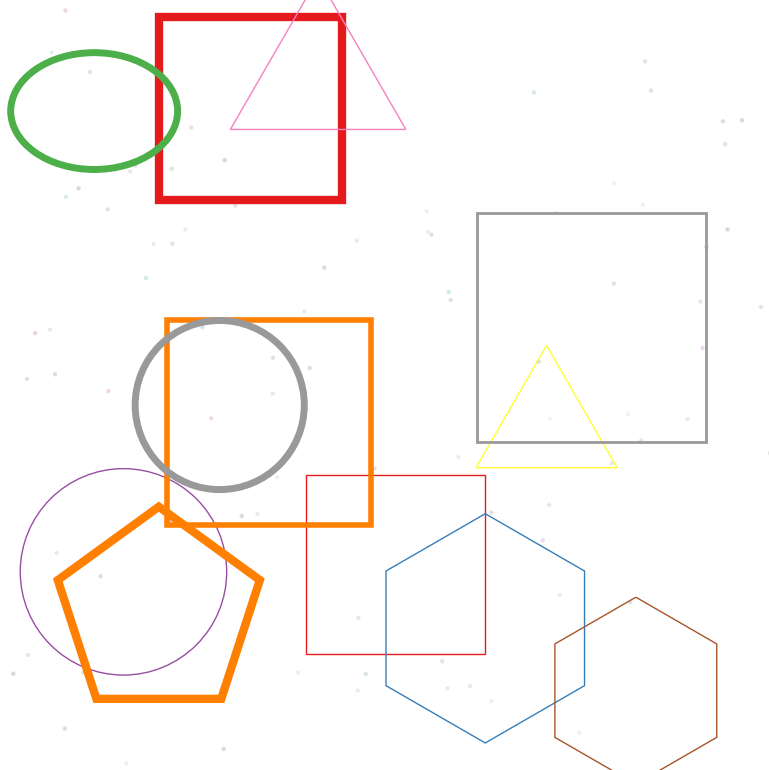[{"shape": "square", "thickness": 3, "radius": 0.59, "center": [0.325, 0.86]}, {"shape": "square", "thickness": 0.5, "radius": 0.58, "center": [0.514, 0.267]}, {"shape": "hexagon", "thickness": 0.5, "radius": 0.74, "center": [0.63, 0.184]}, {"shape": "oval", "thickness": 2.5, "radius": 0.54, "center": [0.122, 0.856]}, {"shape": "circle", "thickness": 0.5, "radius": 0.67, "center": [0.16, 0.257]}, {"shape": "pentagon", "thickness": 3, "radius": 0.69, "center": [0.206, 0.204]}, {"shape": "square", "thickness": 2, "radius": 0.66, "center": [0.349, 0.451]}, {"shape": "triangle", "thickness": 0.5, "radius": 0.53, "center": [0.71, 0.445]}, {"shape": "hexagon", "thickness": 0.5, "radius": 0.61, "center": [0.826, 0.103]}, {"shape": "triangle", "thickness": 0.5, "radius": 0.66, "center": [0.413, 0.898]}, {"shape": "circle", "thickness": 2.5, "radius": 0.55, "center": [0.285, 0.474]}, {"shape": "square", "thickness": 1, "radius": 0.74, "center": [0.769, 0.575]}]